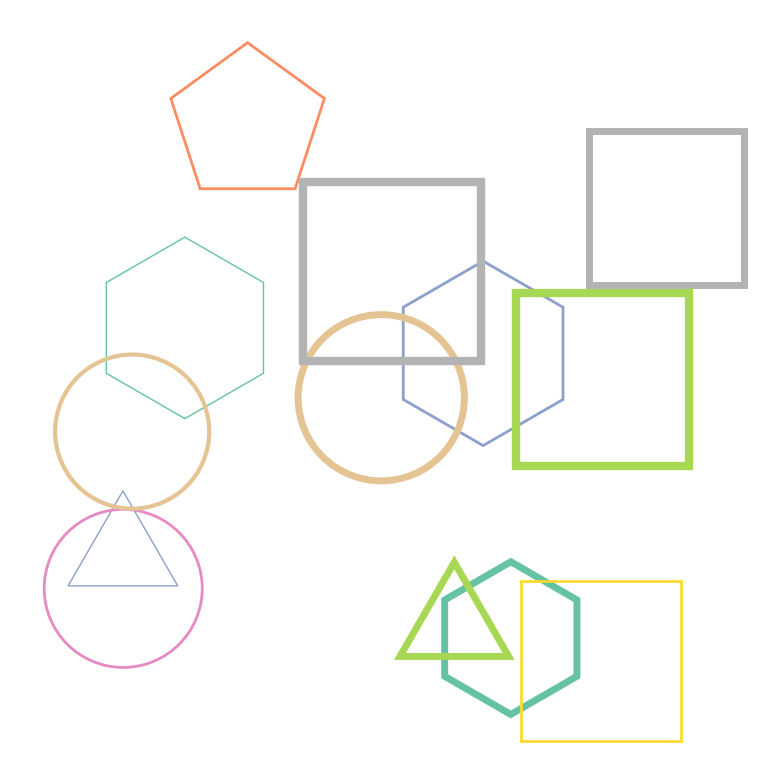[{"shape": "hexagon", "thickness": 0.5, "radius": 0.59, "center": [0.24, 0.574]}, {"shape": "hexagon", "thickness": 2.5, "radius": 0.5, "center": [0.663, 0.171]}, {"shape": "pentagon", "thickness": 1, "radius": 0.52, "center": [0.322, 0.84]}, {"shape": "triangle", "thickness": 0.5, "radius": 0.41, "center": [0.16, 0.28]}, {"shape": "hexagon", "thickness": 1, "radius": 0.6, "center": [0.627, 0.541]}, {"shape": "circle", "thickness": 1, "radius": 0.51, "center": [0.16, 0.236]}, {"shape": "triangle", "thickness": 2.5, "radius": 0.41, "center": [0.59, 0.188]}, {"shape": "square", "thickness": 3, "radius": 0.56, "center": [0.782, 0.507]}, {"shape": "square", "thickness": 1, "radius": 0.52, "center": [0.78, 0.142]}, {"shape": "circle", "thickness": 1.5, "radius": 0.5, "center": [0.172, 0.439]}, {"shape": "circle", "thickness": 2.5, "radius": 0.54, "center": [0.495, 0.483]}, {"shape": "square", "thickness": 3, "radius": 0.58, "center": [0.509, 0.648]}, {"shape": "square", "thickness": 2.5, "radius": 0.5, "center": [0.865, 0.73]}]